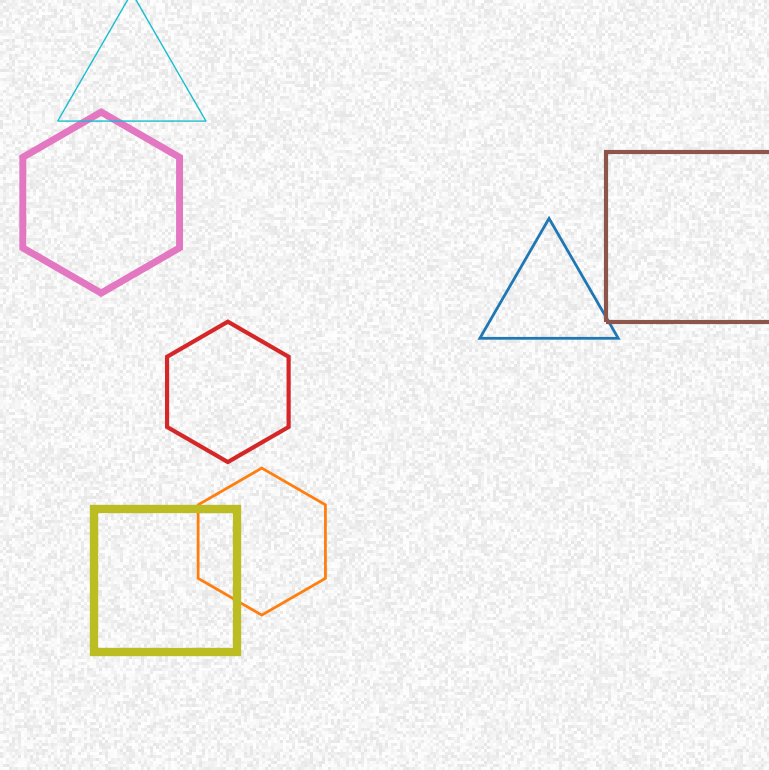[{"shape": "triangle", "thickness": 1, "radius": 0.52, "center": [0.713, 0.613]}, {"shape": "hexagon", "thickness": 1, "radius": 0.48, "center": [0.34, 0.297]}, {"shape": "hexagon", "thickness": 1.5, "radius": 0.46, "center": [0.296, 0.491]}, {"shape": "square", "thickness": 1.5, "radius": 0.55, "center": [0.898, 0.693]}, {"shape": "hexagon", "thickness": 2.5, "radius": 0.59, "center": [0.131, 0.737]}, {"shape": "square", "thickness": 3, "radius": 0.46, "center": [0.215, 0.246]}, {"shape": "triangle", "thickness": 0.5, "radius": 0.56, "center": [0.171, 0.898]}]